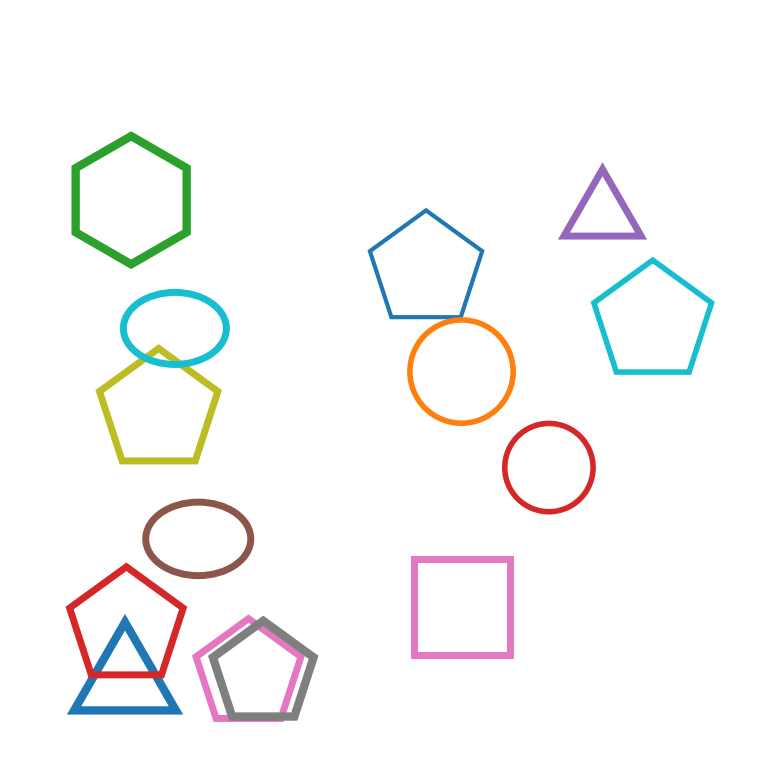[{"shape": "pentagon", "thickness": 1.5, "radius": 0.38, "center": [0.553, 0.65]}, {"shape": "triangle", "thickness": 3, "radius": 0.38, "center": [0.162, 0.116]}, {"shape": "circle", "thickness": 2, "radius": 0.34, "center": [0.599, 0.517]}, {"shape": "hexagon", "thickness": 3, "radius": 0.42, "center": [0.17, 0.74]}, {"shape": "pentagon", "thickness": 2.5, "radius": 0.39, "center": [0.164, 0.186]}, {"shape": "circle", "thickness": 2, "radius": 0.29, "center": [0.713, 0.393]}, {"shape": "triangle", "thickness": 2.5, "radius": 0.29, "center": [0.783, 0.722]}, {"shape": "oval", "thickness": 2.5, "radius": 0.34, "center": [0.257, 0.3]}, {"shape": "pentagon", "thickness": 2.5, "radius": 0.36, "center": [0.323, 0.125]}, {"shape": "square", "thickness": 2.5, "radius": 0.31, "center": [0.6, 0.212]}, {"shape": "pentagon", "thickness": 3, "radius": 0.34, "center": [0.342, 0.125]}, {"shape": "pentagon", "thickness": 2.5, "radius": 0.4, "center": [0.206, 0.467]}, {"shape": "pentagon", "thickness": 2, "radius": 0.4, "center": [0.848, 0.582]}, {"shape": "oval", "thickness": 2.5, "radius": 0.33, "center": [0.227, 0.573]}]